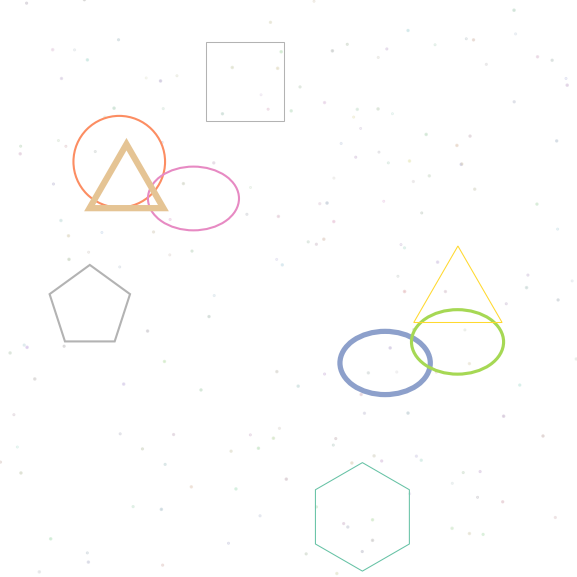[{"shape": "hexagon", "thickness": 0.5, "radius": 0.47, "center": [0.628, 0.104]}, {"shape": "circle", "thickness": 1, "radius": 0.4, "center": [0.207, 0.719]}, {"shape": "oval", "thickness": 2.5, "radius": 0.39, "center": [0.667, 0.371]}, {"shape": "oval", "thickness": 1, "radius": 0.39, "center": [0.335, 0.655]}, {"shape": "oval", "thickness": 1.5, "radius": 0.4, "center": [0.792, 0.407]}, {"shape": "triangle", "thickness": 0.5, "radius": 0.44, "center": [0.793, 0.485]}, {"shape": "triangle", "thickness": 3, "radius": 0.37, "center": [0.219, 0.676]}, {"shape": "pentagon", "thickness": 1, "radius": 0.37, "center": [0.156, 0.467]}, {"shape": "square", "thickness": 0.5, "radius": 0.34, "center": [0.425, 0.858]}]